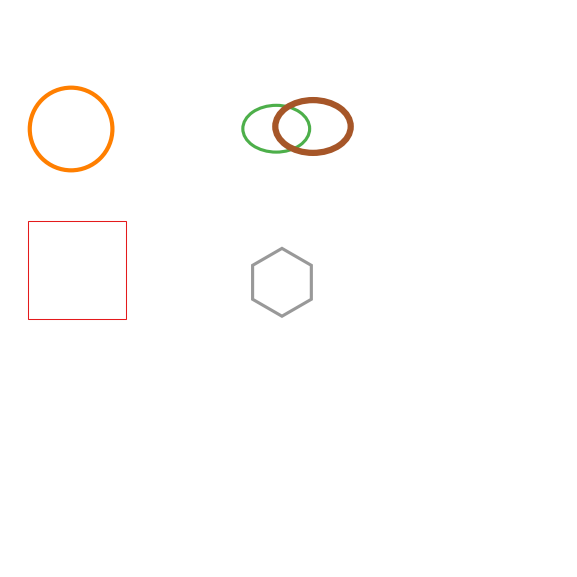[{"shape": "square", "thickness": 0.5, "radius": 0.42, "center": [0.134, 0.532]}, {"shape": "oval", "thickness": 1.5, "radius": 0.29, "center": [0.478, 0.776]}, {"shape": "circle", "thickness": 2, "radius": 0.36, "center": [0.123, 0.776]}, {"shape": "oval", "thickness": 3, "radius": 0.33, "center": [0.542, 0.78]}, {"shape": "hexagon", "thickness": 1.5, "radius": 0.29, "center": [0.488, 0.51]}]